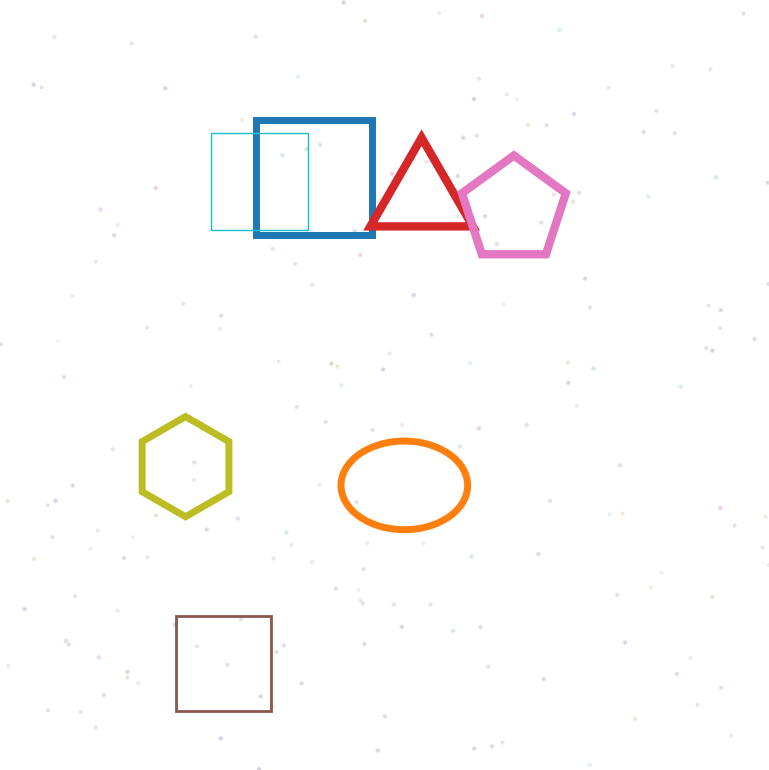[{"shape": "square", "thickness": 2.5, "radius": 0.38, "center": [0.408, 0.769]}, {"shape": "oval", "thickness": 2.5, "radius": 0.41, "center": [0.525, 0.37]}, {"shape": "triangle", "thickness": 3, "radius": 0.38, "center": [0.548, 0.744]}, {"shape": "square", "thickness": 1, "radius": 0.31, "center": [0.29, 0.138]}, {"shape": "pentagon", "thickness": 3, "radius": 0.35, "center": [0.667, 0.727]}, {"shape": "hexagon", "thickness": 2.5, "radius": 0.33, "center": [0.241, 0.394]}, {"shape": "square", "thickness": 0.5, "radius": 0.31, "center": [0.337, 0.764]}]